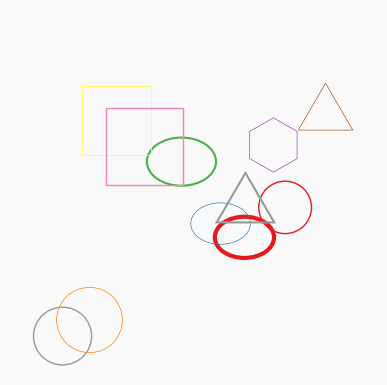[{"shape": "circle", "thickness": 1, "radius": 0.34, "center": [0.736, 0.461]}, {"shape": "oval", "thickness": 3, "radius": 0.38, "center": [0.631, 0.384]}, {"shape": "oval", "thickness": 0.5, "radius": 0.38, "center": [0.569, 0.419]}, {"shape": "oval", "thickness": 1.5, "radius": 0.45, "center": [0.468, 0.58]}, {"shape": "hexagon", "thickness": 0.5, "radius": 0.35, "center": [0.706, 0.623]}, {"shape": "circle", "thickness": 0.5, "radius": 0.42, "center": [0.231, 0.169]}, {"shape": "square", "thickness": 0.5, "radius": 0.45, "center": [0.301, 0.686]}, {"shape": "triangle", "thickness": 0.5, "radius": 0.41, "center": [0.84, 0.703]}, {"shape": "square", "thickness": 1, "radius": 0.5, "center": [0.372, 0.62]}, {"shape": "circle", "thickness": 1, "radius": 0.37, "center": [0.161, 0.127]}, {"shape": "triangle", "thickness": 1.5, "radius": 0.43, "center": [0.633, 0.465]}]